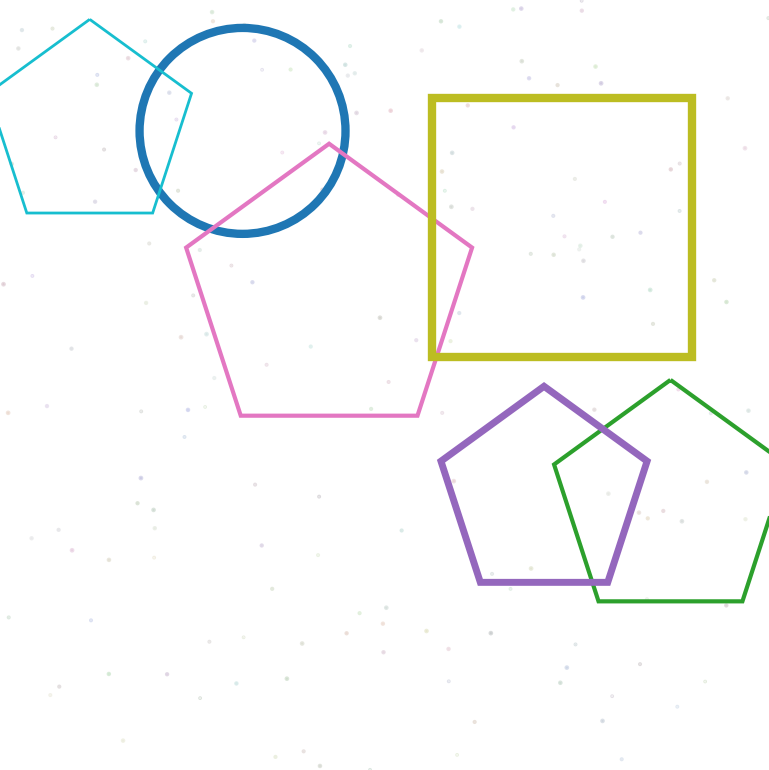[{"shape": "circle", "thickness": 3, "radius": 0.67, "center": [0.315, 0.83]}, {"shape": "pentagon", "thickness": 1.5, "radius": 0.79, "center": [0.871, 0.348]}, {"shape": "pentagon", "thickness": 2.5, "radius": 0.7, "center": [0.707, 0.358]}, {"shape": "pentagon", "thickness": 1.5, "radius": 0.98, "center": [0.427, 0.618]}, {"shape": "square", "thickness": 3, "radius": 0.84, "center": [0.73, 0.704]}, {"shape": "pentagon", "thickness": 1, "radius": 0.7, "center": [0.117, 0.836]}]